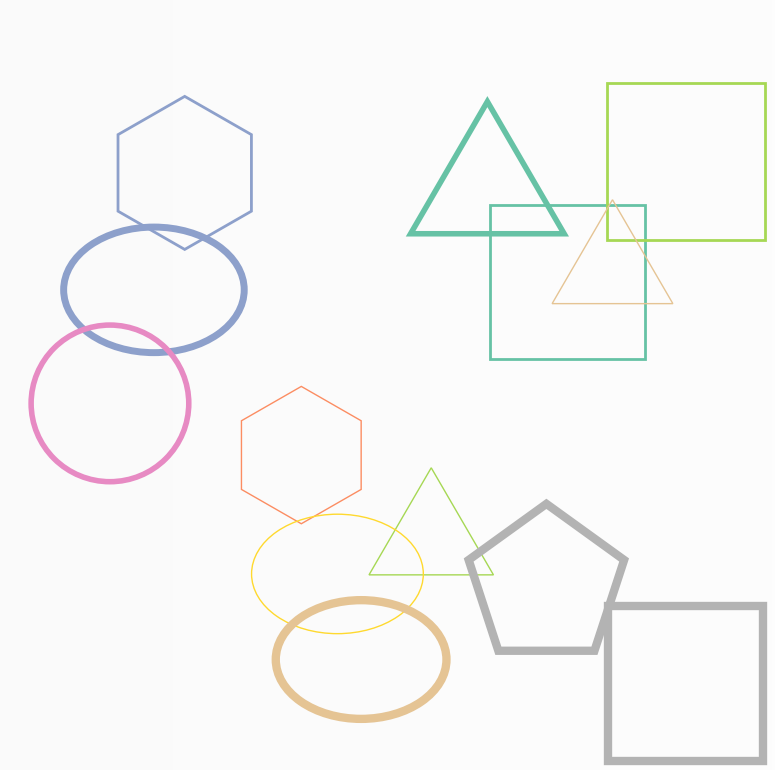[{"shape": "triangle", "thickness": 2, "radius": 0.57, "center": [0.629, 0.754]}, {"shape": "square", "thickness": 1, "radius": 0.5, "center": [0.732, 0.634]}, {"shape": "hexagon", "thickness": 0.5, "radius": 0.45, "center": [0.389, 0.409]}, {"shape": "oval", "thickness": 2.5, "radius": 0.58, "center": [0.199, 0.624]}, {"shape": "hexagon", "thickness": 1, "radius": 0.5, "center": [0.238, 0.775]}, {"shape": "circle", "thickness": 2, "radius": 0.51, "center": [0.142, 0.476]}, {"shape": "triangle", "thickness": 0.5, "radius": 0.46, "center": [0.556, 0.3]}, {"shape": "square", "thickness": 1, "radius": 0.51, "center": [0.886, 0.791]}, {"shape": "oval", "thickness": 0.5, "radius": 0.55, "center": [0.435, 0.255]}, {"shape": "triangle", "thickness": 0.5, "radius": 0.45, "center": [0.79, 0.651]}, {"shape": "oval", "thickness": 3, "radius": 0.55, "center": [0.466, 0.143]}, {"shape": "square", "thickness": 3, "radius": 0.5, "center": [0.885, 0.112]}, {"shape": "pentagon", "thickness": 3, "radius": 0.53, "center": [0.705, 0.24]}]